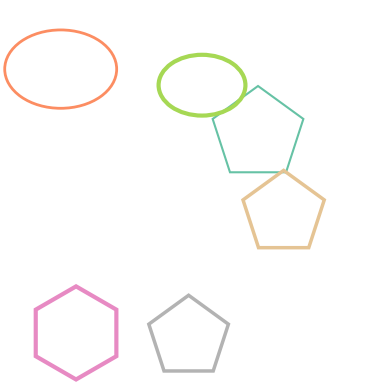[{"shape": "pentagon", "thickness": 1.5, "radius": 0.62, "center": [0.67, 0.653]}, {"shape": "oval", "thickness": 2, "radius": 0.73, "center": [0.158, 0.82]}, {"shape": "hexagon", "thickness": 3, "radius": 0.6, "center": [0.198, 0.135]}, {"shape": "oval", "thickness": 3, "radius": 0.56, "center": [0.525, 0.779]}, {"shape": "pentagon", "thickness": 2.5, "radius": 0.55, "center": [0.737, 0.446]}, {"shape": "pentagon", "thickness": 2.5, "radius": 0.54, "center": [0.49, 0.124]}]